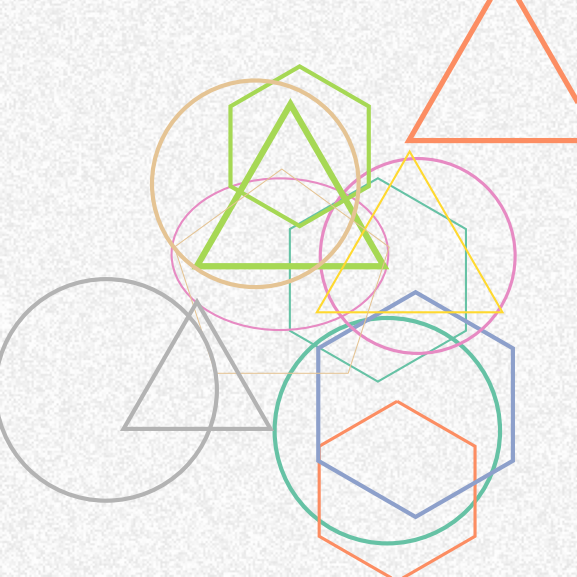[{"shape": "hexagon", "thickness": 1, "radius": 0.88, "center": [0.654, 0.514]}, {"shape": "circle", "thickness": 2, "radius": 0.98, "center": [0.671, 0.253]}, {"shape": "triangle", "thickness": 2.5, "radius": 0.95, "center": [0.873, 0.851]}, {"shape": "hexagon", "thickness": 1.5, "radius": 0.78, "center": [0.688, 0.148]}, {"shape": "hexagon", "thickness": 2, "radius": 0.97, "center": [0.72, 0.299]}, {"shape": "oval", "thickness": 1, "radius": 0.94, "center": [0.485, 0.559]}, {"shape": "circle", "thickness": 1.5, "radius": 0.84, "center": [0.723, 0.556]}, {"shape": "hexagon", "thickness": 2, "radius": 0.69, "center": [0.519, 0.746]}, {"shape": "triangle", "thickness": 3, "radius": 0.94, "center": [0.503, 0.632]}, {"shape": "triangle", "thickness": 1, "radius": 0.93, "center": [0.709, 0.551]}, {"shape": "circle", "thickness": 2, "radius": 0.89, "center": [0.442, 0.681]}, {"shape": "pentagon", "thickness": 0.5, "radius": 0.98, "center": [0.488, 0.511]}, {"shape": "triangle", "thickness": 2, "radius": 0.73, "center": [0.341, 0.33]}, {"shape": "circle", "thickness": 2, "radius": 0.96, "center": [0.184, 0.324]}]